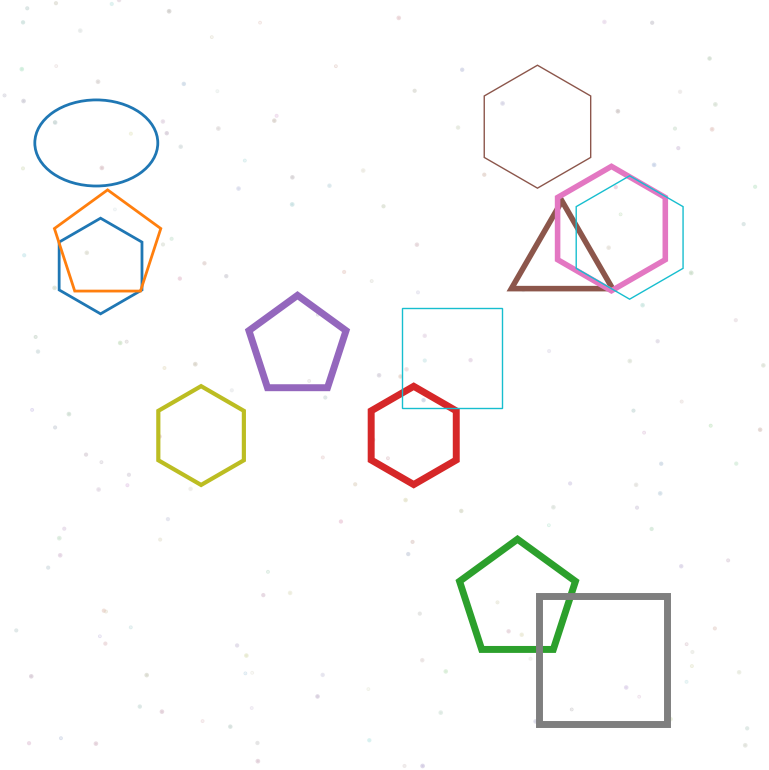[{"shape": "oval", "thickness": 1, "radius": 0.4, "center": [0.125, 0.814]}, {"shape": "hexagon", "thickness": 1, "radius": 0.31, "center": [0.131, 0.655]}, {"shape": "pentagon", "thickness": 1, "radius": 0.36, "center": [0.14, 0.681]}, {"shape": "pentagon", "thickness": 2.5, "radius": 0.4, "center": [0.672, 0.221]}, {"shape": "hexagon", "thickness": 2.5, "radius": 0.32, "center": [0.537, 0.435]}, {"shape": "pentagon", "thickness": 2.5, "radius": 0.33, "center": [0.386, 0.55]}, {"shape": "triangle", "thickness": 2, "radius": 0.38, "center": [0.73, 0.663]}, {"shape": "hexagon", "thickness": 0.5, "radius": 0.4, "center": [0.698, 0.835]}, {"shape": "hexagon", "thickness": 2, "radius": 0.4, "center": [0.794, 0.703]}, {"shape": "square", "thickness": 2.5, "radius": 0.42, "center": [0.784, 0.143]}, {"shape": "hexagon", "thickness": 1.5, "radius": 0.32, "center": [0.261, 0.434]}, {"shape": "square", "thickness": 0.5, "radius": 0.32, "center": [0.587, 0.535]}, {"shape": "hexagon", "thickness": 0.5, "radius": 0.4, "center": [0.818, 0.692]}]